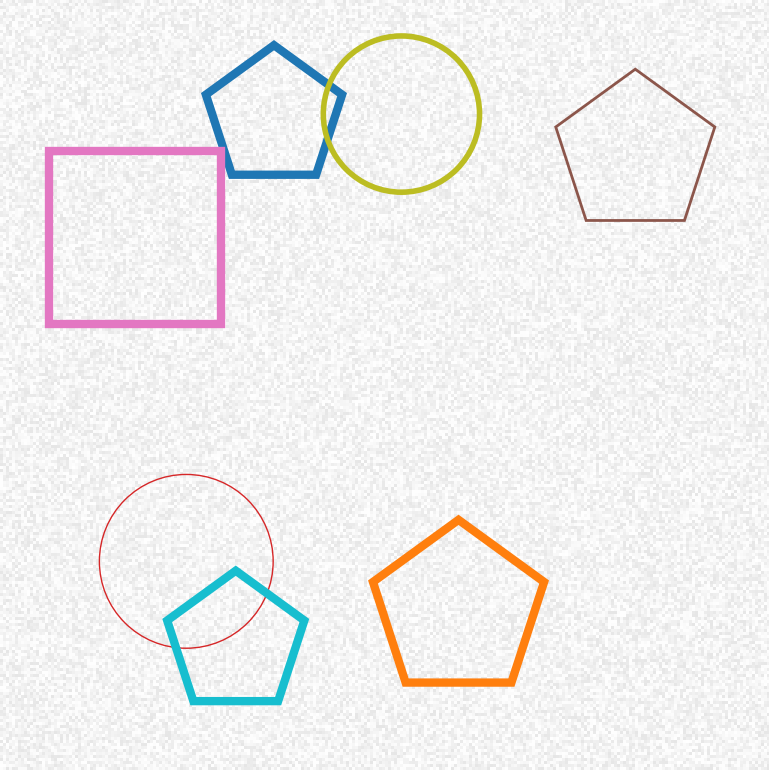[{"shape": "pentagon", "thickness": 3, "radius": 0.47, "center": [0.356, 0.848]}, {"shape": "pentagon", "thickness": 3, "radius": 0.58, "center": [0.595, 0.208]}, {"shape": "circle", "thickness": 0.5, "radius": 0.56, "center": [0.242, 0.271]}, {"shape": "pentagon", "thickness": 1, "radius": 0.54, "center": [0.825, 0.802]}, {"shape": "square", "thickness": 3, "radius": 0.56, "center": [0.175, 0.692]}, {"shape": "circle", "thickness": 2, "radius": 0.51, "center": [0.521, 0.852]}, {"shape": "pentagon", "thickness": 3, "radius": 0.47, "center": [0.306, 0.165]}]